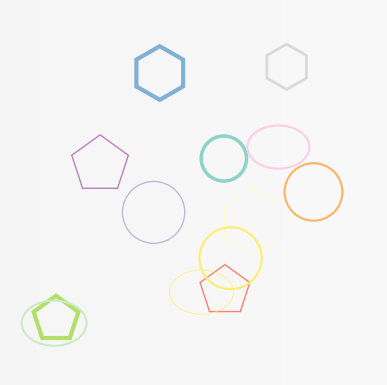[{"shape": "circle", "thickness": 2.5, "radius": 0.29, "center": [0.578, 0.588]}, {"shape": "hexagon", "thickness": 0.5, "radius": 0.42, "center": [0.653, 0.426]}, {"shape": "circle", "thickness": 1, "radius": 0.4, "center": [0.396, 0.448]}, {"shape": "pentagon", "thickness": 1, "radius": 0.34, "center": [0.58, 0.245]}, {"shape": "hexagon", "thickness": 3, "radius": 0.35, "center": [0.412, 0.81]}, {"shape": "circle", "thickness": 1.5, "radius": 0.37, "center": [0.809, 0.501]}, {"shape": "pentagon", "thickness": 3, "radius": 0.3, "center": [0.145, 0.171]}, {"shape": "oval", "thickness": 1.5, "radius": 0.4, "center": [0.718, 0.618]}, {"shape": "hexagon", "thickness": 2, "radius": 0.29, "center": [0.74, 0.827]}, {"shape": "pentagon", "thickness": 1, "radius": 0.38, "center": [0.258, 0.573]}, {"shape": "oval", "thickness": 1.5, "radius": 0.42, "center": [0.14, 0.161]}, {"shape": "circle", "thickness": 1.5, "radius": 0.4, "center": [0.595, 0.329]}, {"shape": "oval", "thickness": 0.5, "radius": 0.41, "center": [0.52, 0.241]}]